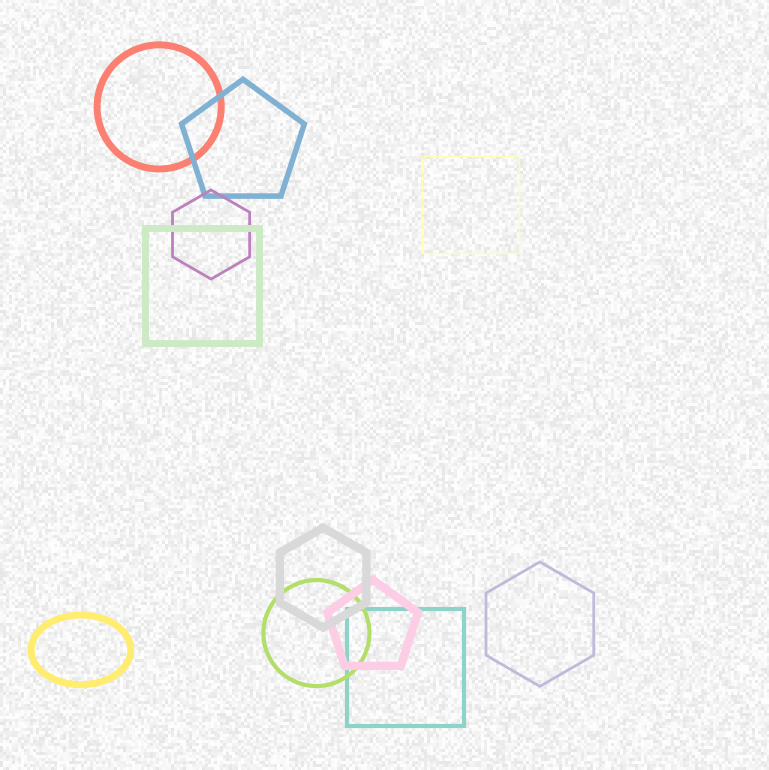[{"shape": "square", "thickness": 1.5, "radius": 0.38, "center": [0.526, 0.133]}, {"shape": "square", "thickness": 0.5, "radius": 0.32, "center": [0.611, 0.734]}, {"shape": "hexagon", "thickness": 1, "radius": 0.4, "center": [0.701, 0.189]}, {"shape": "circle", "thickness": 2.5, "radius": 0.4, "center": [0.207, 0.861]}, {"shape": "pentagon", "thickness": 2, "radius": 0.42, "center": [0.316, 0.813]}, {"shape": "circle", "thickness": 1.5, "radius": 0.34, "center": [0.411, 0.178]}, {"shape": "pentagon", "thickness": 3, "radius": 0.31, "center": [0.484, 0.185]}, {"shape": "hexagon", "thickness": 3, "radius": 0.32, "center": [0.42, 0.25]}, {"shape": "hexagon", "thickness": 1, "radius": 0.29, "center": [0.274, 0.695]}, {"shape": "square", "thickness": 2.5, "radius": 0.37, "center": [0.262, 0.629]}, {"shape": "oval", "thickness": 2.5, "radius": 0.32, "center": [0.105, 0.156]}]